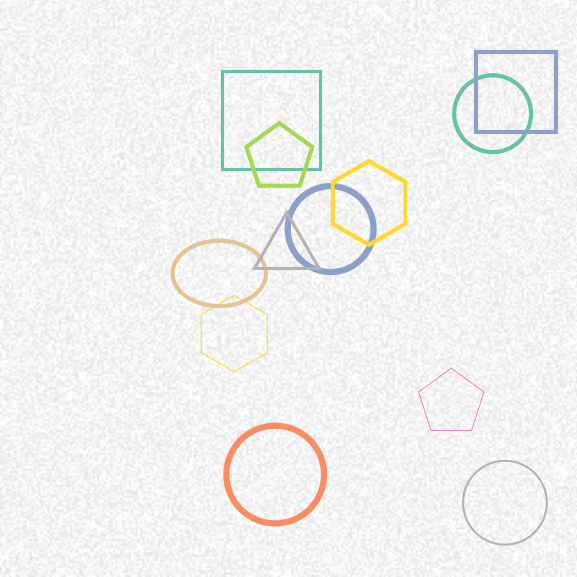[{"shape": "circle", "thickness": 2, "radius": 0.33, "center": [0.853, 0.802]}, {"shape": "square", "thickness": 1.5, "radius": 0.42, "center": [0.469, 0.791]}, {"shape": "circle", "thickness": 3, "radius": 0.42, "center": [0.477, 0.177]}, {"shape": "square", "thickness": 2, "radius": 0.35, "center": [0.893, 0.839]}, {"shape": "circle", "thickness": 3, "radius": 0.37, "center": [0.573, 0.602]}, {"shape": "pentagon", "thickness": 0.5, "radius": 0.3, "center": [0.781, 0.302]}, {"shape": "pentagon", "thickness": 2, "radius": 0.3, "center": [0.484, 0.726]}, {"shape": "hexagon", "thickness": 0.5, "radius": 0.33, "center": [0.406, 0.422]}, {"shape": "hexagon", "thickness": 2, "radius": 0.36, "center": [0.639, 0.648]}, {"shape": "oval", "thickness": 2, "radius": 0.4, "center": [0.38, 0.526]}, {"shape": "circle", "thickness": 1, "radius": 0.36, "center": [0.874, 0.129]}, {"shape": "triangle", "thickness": 1.5, "radius": 0.32, "center": [0.497, 0.567]}]